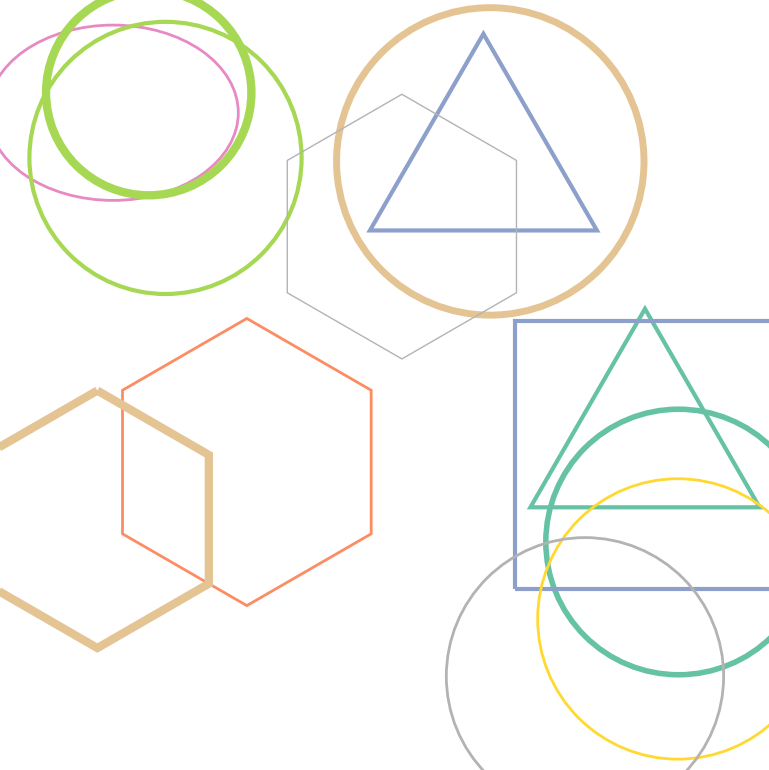[{"shape": "triangle", "thickness": 1.5, "radius": 0.86, "center": [0.838, 0.427]}, {"shape": "circle", "thickness": 2, "radius": 0.86, "center": [0.881, 0.296]}, {"shape": "hexagon", "thickness": 1, "radius": 0.93, "center": [0.321, 0.4]}, {"shape": "triangle", "thickness": 1.5, "radius": 0.85, "center": [0.628, 0.786]}, {"shape": "square", "thickness": 1.5, "radius": 0.87, "center": [0.843, 0.409]}, {"shape": "oval", "thickness": 1, "radius": 0.81, "center": [0.147, 0.854]}, {"shape": "circle", "thickness": 3, "radius": 0.67, "center": [0.193, 0.88]}, {"shape": "circle", "thickness": 1.5, "radius": 0.88, "center": [0.215, 0.795]}, {"shape": "circle", "thickness": 1, "radius": 0.91, "center": [0.88, 0.196]}, {"shape": "hexagon", "thickness": 3, "radius": 0.84, "center": [0.126, 0.326]}, {"shape": "circle", "thickness": 2.5, "radius": 1.0, "center": [0.637, 0.79]}, {"shape": "circle", "thickness": 1, "radius": 0.9, "center": [0.76, 0.122]}, {"shape": "hexagon", "thickness": 0.5, "radius": 0.86, "center": [0.522, 0.706]}]